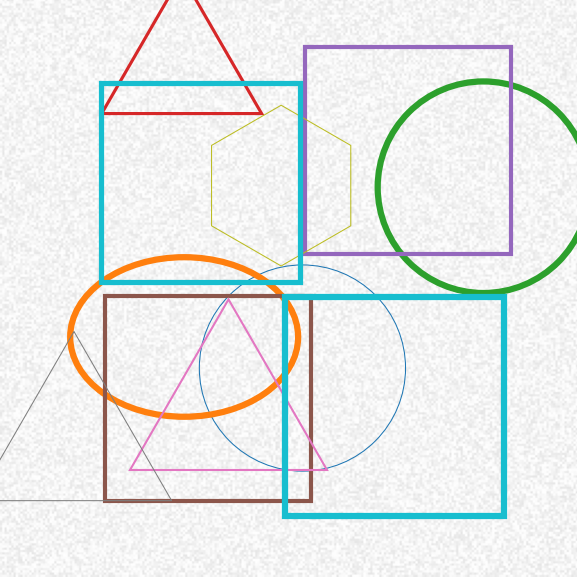[{"shape": "circle", "thickness": 0.5, "radius": 0.89, "center": [0.524, 0.362]}, {"shape": "oval", "thickness": 3, "radius": 0.99, "center": [0.319, 0.416]}, {"shape": "circle", "thickness": 3, "radius": 0.92, "center": [0.837, 0.675]}, {"shape": "triangle", "thickness": 1.5, "radius": 0.8, "center": [0.315, 0.882]}, {"shape": "square", "thickness": 2, "radius": 0.89, "center": [0.707, 0.739]}, {"shape": "square", "thickness": 2, "radius": 0.89, "center": [0.36, 0.309]}, {"shape": "triangle", "thickness": 1, "radius": 0.98, "center": [0.396, 0.284]}, {"shape": "triangle", "thickness": 0.5, "radius": 0.98, "center": [0.128, 0.23]}, {"shape": "hexagon", "thickness": 0.5, "radius": 0.7, "center": [0.487, 0.678]}, {"shape": "square", "thickness": 2.5, "radius": 0.86, "center": [0.347, 0.683]}, {"shape": "square", "thickness": 3, "radius": 0.95, "center": [0.683, 0.295]}]